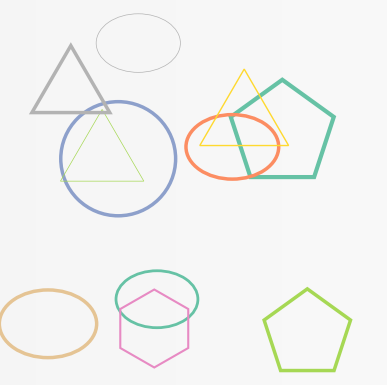[{"shape": "pentagon", "thickness": 3, "radius": 0.7, "center": [0.728, 0.653]}, {"shape": "oval", "thickness": 2, "radius": 0.53, "center": [0.405, 0.223]}, {"shape": "oval", "thickness": 2.5, "radius": 0.6, "center": [0.6, 0.619]}, {"shape": "circle", "thickness": 2.5, "radius": 0.74, "center": [0.305, 0.588]}, {"shape": "hexagon", "thickness": 1.5, "radius": 0.51, "center": [0.398, 0.147]}, {"shape": "triangle", "thickness": 0.5, "radius": 0.62, "center": [0.264, 0.592]}, {"shape": "pentagon", "thickness": 2.5, "radius": 0.59, "center": [0.793, 0.132]}, {"shape": "triangle", "thickness": 1, "radius": 0.66, "center": [0.63, 0.688]}, {"shape": "oval", "thickness": 2.5, "radius": 0.63, "center": [0.124, 0.159]}, {"shape": "triangle", "thickness": 2.5, "radius": 0.58, "center": [0.183, 0.766]}, {"shape": "oval", "thickness": 0.5, "radius": 0.54, "center": [0.357, 0.888]}]